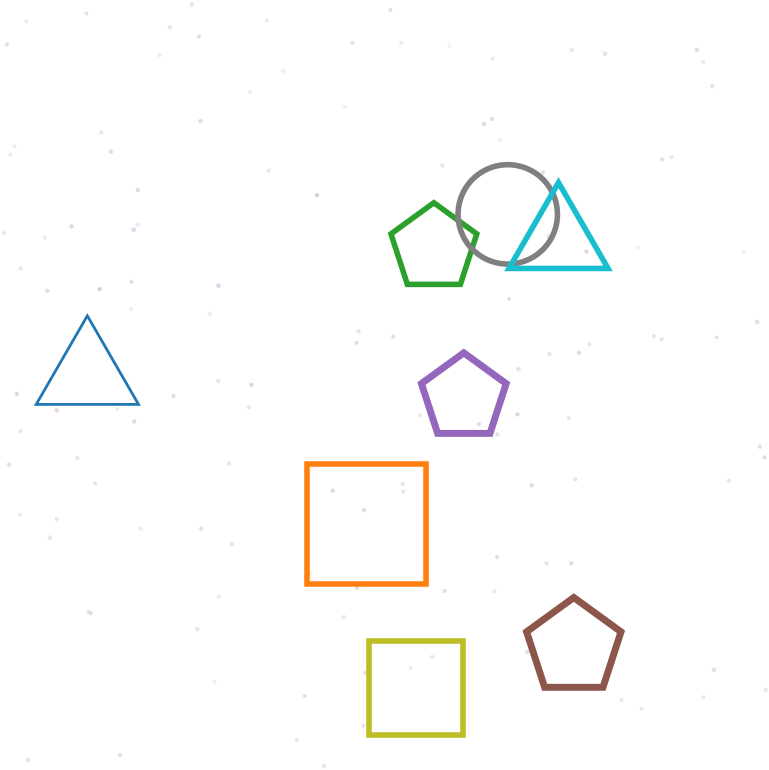[{"shape": "triangle", "thickness": 1, "radius": 0.38, "center": [0.113, 0.513]}, {"shape": "square", "thickness": 2, "radius": 0.39, "center": [0.476, 0.32]}, {"shape": "pentagon", "thickness": 2, "radius": 0.29, "center": [0.563, 0.678]}, {"shape": "pentagon", "thickness": 2.5, "radius": 0.29, "center": [0.602, 0.484]}, {"shape": "pentagon", "thickness": 2.5, "radius": 0.32, "center": [0.745, 0.16]}, {"shape": "circle", "thickness": 2, "radius": 0.32, "center": [0.659, 0.722]}, {"shape": "square", "thickness": 2, "radius": 0.3, "center": [0.541, 0.107]}, {"shape": "triangle", "thickness": 2, "radius": 0.37, "center": [0.725, 0.689]}]